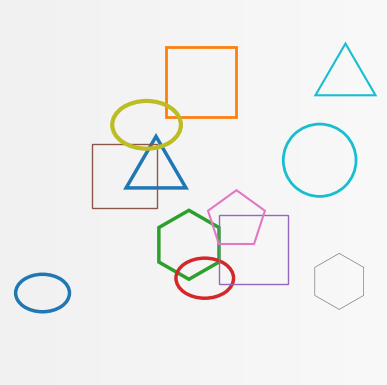[{"shape": "oval", "thickness": 2.5, "radius": 0.35, "center": [0.11, 0.239]}, {"shape": "triangle", "thickness": 2.5, "radius": 0.45, "center": [0.403, 0.556]}, {"shape": "square", "thickness": 2, "radius": 0.45, "center": [0.519, 0.787]}, {"shape": "hexagon", "thickness": 2.5, "radius": 0.45, "center": [0.488, 0.364]}, {"shape": "oval", "thickness": 2.5, "radius": 0.37, "center": [0.528, 0.277]}, {"shape": "square", "thickness": 1, "radius": 0.45, "center": [0.655, 0.351]}, {"shape": "square", "thickness": 1, "radius": 0.42, "center": [0.321, 0.542]}, {"shape": "pentagon", "thickness": 1.5, "radius": 0.39, "center": [0.61, 0.429]}, {"shape": "hexagon", "thickness": 0.5, "radius": 0.36, "center": [0.875, 0.269]}, {"shape": "oval", "thickness": 3, "radius": 0.44, "center": [0.378, 0.676]}, {"shape": "circle", "thickness": 2, "radius": 0.47, "center": [0.825, 0.584]}, {"shape": "triangle", "thickness": 1.5, "radius": 0.45, "center": [0.892, 0.797]}]